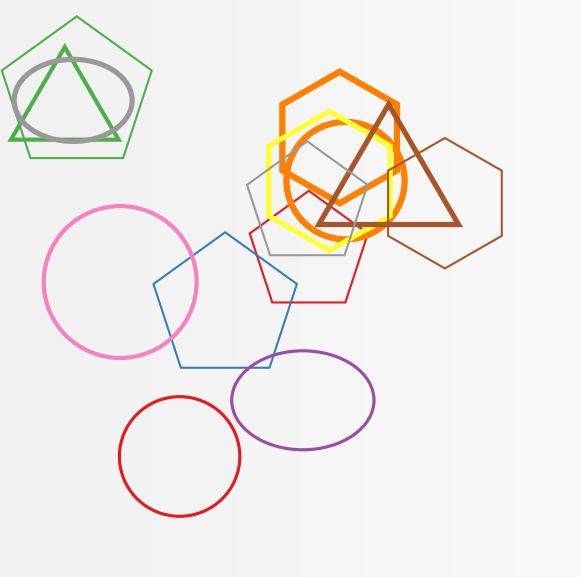[{"shape": "circle", "thickness": 1.5, "radius": 0.52, "center": [0.309, 0.209]}, {"shape": "pentagon", "thickness": 1, "radius": 0.53, "center": [0.531, 0.562]}, {"shape": "pentagon", "thickness": 1, "radius": 0.65, "center": [0.387, 0.467]}, {"shape": "triangle", "thickness": 2, "radius": 0.53, "center": [0.111, 0.811]}, {"shape": "pentagon", "thickness": 1, "radius": 0.68, "center": [0.132, 0.835]}, {"shape": "oval", "thickness": 1.5, "radius": 0.61, "center": [0.521, 0.306]}, {"shape": "hexagon", "thickness": 3, "radius": 0.57, "center": [0.584, 0.761]}, {"shape": "circle", "thickness": 3, "radius": 0.51, "center": [0.594, 0.686]}, {"shape": "hexagon", "thickness": 2.5, "radius": 0.6, "center": [0.567, 0.686]}, {"shape": "hexagon", "thickness": 1, "radius": 0.56, "center": [0.765, 0.647]}, {"shape": "triangle", "thickness": 2.5, "radius": 0.69, "center": [0.669, 0.68]}, {"shape": "circle", "thickness": 2, "radius": 0.66, "center": [0.207, 0.511]}, {"shape": "oval", "thickness": 2.5, "radius": 0.51, "center": [0.126, 0.825]}, {"shape": "pentagon", "thickness": 1, "radius": 0.55, "center": [0.529, 0.645]}]